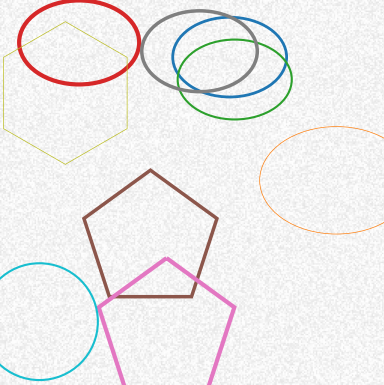[{"shape": "oval", "thickness": 2, "radius": 0.74, "center": [0.597, 0.852]}, {"shape": "oval", "thickness": 0.5, "radius": 1.0, "center": [0.874, 0.532]}, {"shape": "oval", "thickness": 1.5, "radius": 0.74, "center": [0.61, 0.793]}, {"shape": "oval", "thickness": 3, "radius": 0.78, "center": [0.206, 0.89]}, {"shape": "pentagon", "thickness": 2.5, "radius": 0.91, "center": [0.391, 0.376]}, {"shape": "pentagon", "thickness": 3, "radius": 0.93, "center": [0.433, 0.145]}, {"shape": "oval", "thickness": 2.5, "radius": 0.75, "center": [0.518, 0.867]}, {"shape": "hexagon", "thickness": 0.5, "radius": 0.93, "center": [0.17, 0.758]}, {"shape": "circle", "thickness": 1.5, "radius": 0.76, "center": [0.102, 0.165]}]